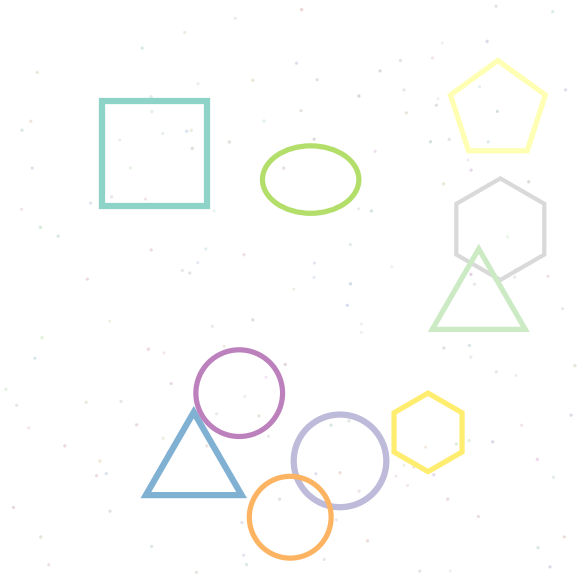[{"shape": "square", "thickness": 3, "radius": 0.46, "center": [0.268, 0.733]}, {"shape": "pentagon", "thickness": 2.5, "radius": 0.43, "center": [0.862, 0.808]}, {"shape": "circle", "thickness": 3, "radius": 0.4, "center": [0.589, 0.201]}, {"shape": "triangle", "thickness": 3, "radius": 0.48, "center": [0.335, 0.19]}, {"shape": "circle", "thickness": 2.5, "radius": 0.35, "center": [0.503, 0.104]}, {"shape": "oval", "thickness": 2.5, "radius": 0.42, "center": [0.538, 0.688]}, {"shape": "hexagon", "thickness": 2, "radius": 0.44, "center": [0.866, 0.602]}, {"shape": "circle", "thickness": 2.5, "radius": 0.38, "center": [0.414, 0.318]}, {"shape": "triangle", "thickness": 2.5, "radius": 0.46, "center": [0.829, 0.475]}, {"shape": "hexagon", "thickness": 2.5, "radius": 0.34, "center": [0.741, 0.25]}]